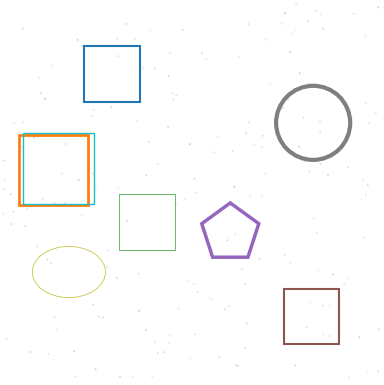[{"shape": "square", "thickness": 1.5, "radius": 0.36, "center": [0.291, 0.807]}, {"shape": "square", "thickness": 2, "radius": 0.45, "center": [0.139, 0.559]}, {"shape": "square", "thickness": 0.5, "radius": 0.36, "center": [0.381, 0.424]}, {"shape": "pentagon", "thickness": 2.5, "radius": 0.39, "center": [0.598, 0.395]}, {"shape": "square", "thickness": 1.5, "radius": 0.36, "center": [0.809, 0.178]}, {"shape": "circle", "thickness": 3, "radius": 0.48, "center": [0.813, 0.681]}, {"shape": "oval", "thickness": 0.5, "radius": 0.48, "center": [0.179, 0.293]}, {"shape": "square", "thickness": 1, "radius": 0.46, "center": [0.151, 0.562]}]